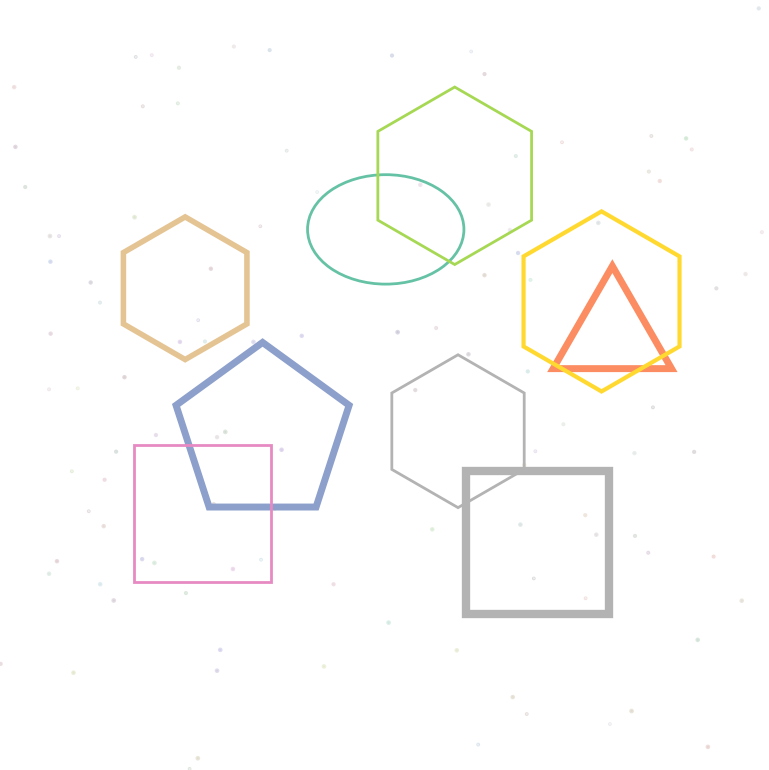[{"shape": "oval", "thickness": 1, "radius": 0.51, "center": [0.501, 0.702]}, {"shape": "triangle", "thickness": 2.5, "radius": 0.44, "center": [0.795, 0.566]}, {"shape": "pentagon", "thickness": 2.5, "radius": 0.59, "center": [0.341, 0.437]}, {"shape": "square", "thickness": 1, "radius": 0.45, "center": [0.263, 0.334]}, {"shape": "hexagon", "thickness": 1, "radius": 0.58, "center": [0.591, 0.772]}, {"shape": "hexagon", "thickness": 1.5, "radius": 0.58, "center": [0.781, 0.609]}, {"shape": "hexagon", "thickness": 2, "radius": 0.46, "center": [0.24, 0.626]}, {"shape": "hexagon", "thickness": 1, "radius": 0.5, "center": [0.595, 0.44]}, {"shape": "square", "thickness": 3, "radius": 0.47, "center": [0.698, 0.296]}]